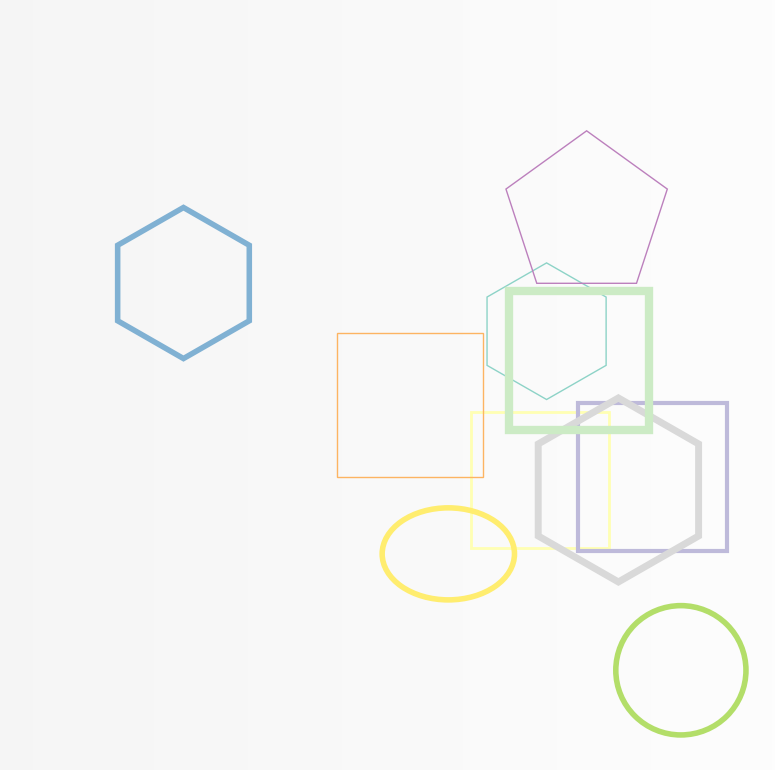[{"shape": "hexagon", "thickness": 0.5, "radius": 0.44, "center": [0.705, 0.57]}, {"shape": "square", "thickness": 1, "radius": 0.44, "center": [0.697, 0.377]}, {"shape": "square", "thickness": 1.5, "radius": 0.48, "center": [0.842, 0.38]}, {"shape": "hexagon", "thickness": 2, "radius": 0.49, "center": [0.237, 0.632]}, {"shape": "square", "thickness": 0.5, "radius": 0.47, "center": [0.529, 0.474]}, {"shape": "circle", "thickness": 2, "radius": 0.42, "center": [0.879, 0.129]}, {"shape": "hexagon", "thickness": 2.5, "radius": 0.6, "center": [0.798, 0.364]}, {"shape": "pentagon", "thickness": 0.5, "radius": 0.55, "center": [0.757, 0.721]}, {"shape": "square", "thickness": 3, "radius": 0.45, "center": [0.748, 0.532]}, {"shape": "oval", "thickness": 2, "radius": 0.43, "center": [0.578, 0.281]}]